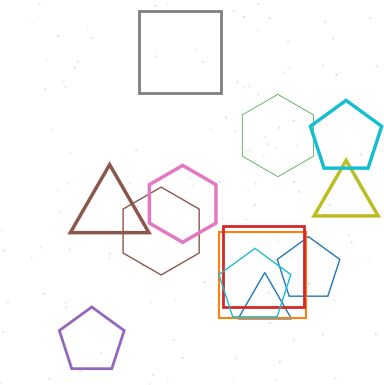[{"shape": "pentagon", "thickness": 1, "radius": 0.43, "center": [0.801, 0.3]}, {"shape": "triangle", "thickness": 1, "radius": 0.4, "center": [0.688, 0.212]}, {"shape": "square", "thickness": 1.5, "radius": 0.56, "center": [0.682, 0.286]}, {"shape": "hexagon", "thickness": 0.5, "radius": 0.53, "center": [0.722, 0.648]}, {"shape": "square", "thickness": 2, "radius": 0.52, "center": [0.685, 0.308]}, {"shape": "pentagon", "thickness": 2, "radius": 0.44, "center": [0.238, 0.114]}, {"shape": "triangle", "thickness": 2.5, "radius": 0.59, "center": [0.285, 0.455]}, {"shape": "hexagon", "thickness": 1, "radius": 0.57, "center": [0.419, 0.4]}, {"shape": "hexagon", "thickness": 2.5, "radius": 0.5, "center": [0.474, 0.47]}, {"shape": "square", "thickness": 2, "radius": 0.53, "center": [0.469, 0.864]}, {"shape": "triangle", "thickness": 2.5, "radius": 0.48, "center": [0.899, 0.487]}, {"shape": "pentagon", "thickness": 1, "radius": 0.49, "center": [0.662, 0.256]}, {"shape": "pentagon", "thickness": 2.5, "radius": 0.49, "center": [0.899, 0.642]}]